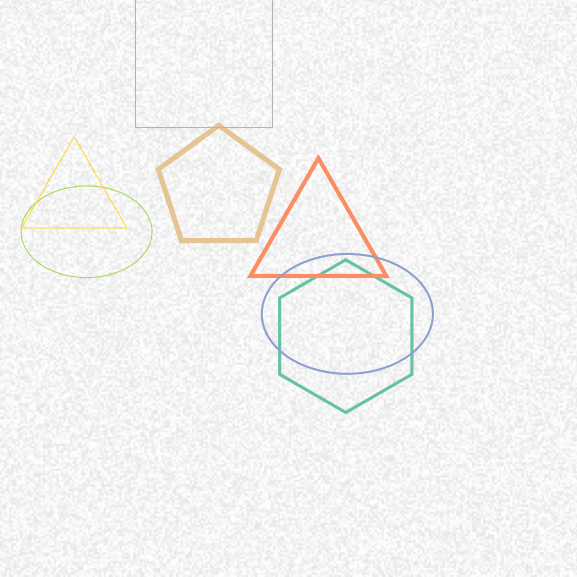[{"shape": "hexagon", "thickness": 1.5, "radius": 0.66, "center": [0.599, 0.417]}, {"shape": "triangle", "thickness": 2, "radius": 0.68, "center": [0.551, 0.589]}, {"shape": "oval", "thickness": 1, "radius": 0.74, "center": [0.601, 0.456]}, {"shape": "oval", "thickness": 0.5, "radius": 0.57, "center": [0.15, 0.598]}, {"shape": "triangle", "thickness": 0.5, "radius": 0.53, "center": [0.128, 0.657]}, {"shape": "pentagon", "thickness": 2.5, "radius": 0.55, "center": [0.379, 0.672]}, {"shape": "square", "thickness": 0.5, "radius": 0.59, "center": [0.352, 0.898]}]